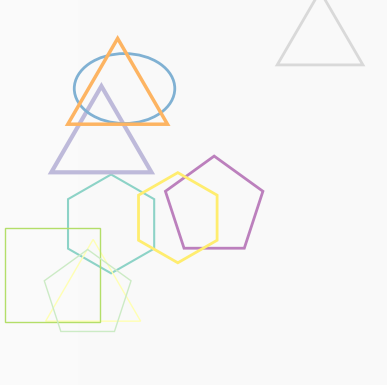[{"shape": "hexagon", "thickness": 1.5, "radius": 0.64, "center": [0.287, 0.418]}, {"shape": "triangle", "thickness": 1, "radius": 0.71, "center": [0.24, 0.237]}, {"shape": "triangle", "thickness": 3, "radius": 0.75, "center": [0.262, 0.627]}, {"shape": "oval", "thickness": 2, "radius": 0.65, "center": [0.321, 0.77]}, {"shape": "triangle", "thickness": 2.5, "radius": 0.74, "center": [0.304, 0.752]}, {"shape": "square", "thickness": 1, "radius": 0.61, "center": [0.136, 0.286]}, {"shape": "triangle", "thickness": 2, "radius": 0.64, "center": [0.826, 0.895]}, {"shape": "pentagon", "thickness": 2, "radius": 0.66, "center": [0.553, 0.462]}, {"shape": "pentagon", "thickness": 1, "radius": 0.59, "center": [0.226, 0.234]}, {"shape": "hexagon", "thickness": 2, "radius": 0.59, "center": [0.459, 0.434]}]